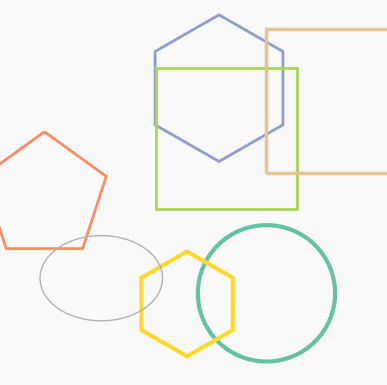[{"shape": "circle", "thickness": 3, "radius": 0.89, "center": [0.688, 0.238]}, {"shape": "pentagon", "thickness": 2, "radius": 0.84, "center": [0.115, 0.49]}, {"shape": "hexagon", "thickness": 2, "radius": 0.95, "center": [0.565, 0.771]}, {"shape": "square", "thickness": 2, "radius": 0.91, "center": [0.586, 0.64]}, {"shape": "hexagon", "thickness": 3, "radius": 0.68, "center": [0.483, 0.211]}, {"shape": "square", "thickness": 2.5, "radius": 0.94, "center": [0.875, 0.737]}, {"shape": "oval", "thickness": 1, "radius": 0.79, "center": [0.261, 0.277]}]